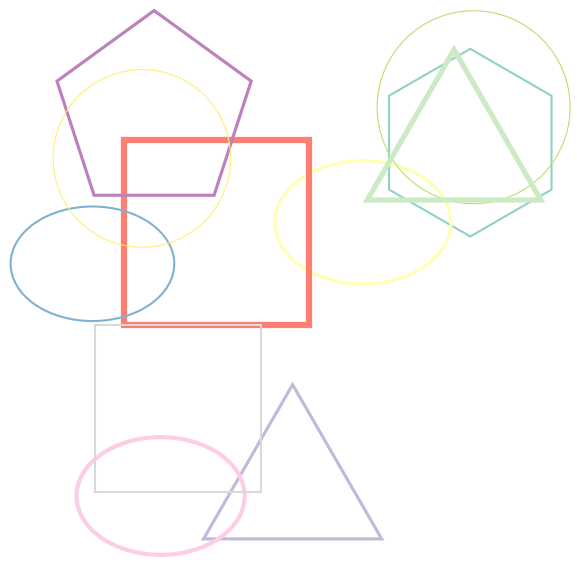[{"shape": "hexagon", "thickness": 1, "radius": 0.81, "center": [0.814, 0.752]}, {"shape": "oval", "thickness": 1.5, "radius": 0.76, "center": [0.628, 0.614]}, {"shape": "triangle", "thickness": 1.5, "radius": 0.89, "center": [0.507, 0.155]}, {"shape": "square", "thickness": 3, "radius": 0.8, "center": [0.375, 0.597]}, {"shape": "oval", "thickness": 1, "radius": 0.71, "center": [0.16, 0.542]}, {"shape": "circle", "thickness": 0.5, "radius": 0.84, "center": [0.82, 0.813]}, {"shape": "oval", "thickness": 2, "radius": 0.73, "center": [0.278, 0.14]}, {"shape": "square", "thickness": 1, "radius": 0.72, "center": [0.308, 0.292]}, {"shape": "pentagon", "thickness": 1.5, "radius": 0.88, "center": [0.267, 0.804]}, {"shape": "triangle", "thickness": 2.5, "radius": 0.87, "center": [0.786, 0.74]}, {"shape": "circle", "thickness": 0.5, "radius": 0.77, "center": [0.246, 0.725]}]